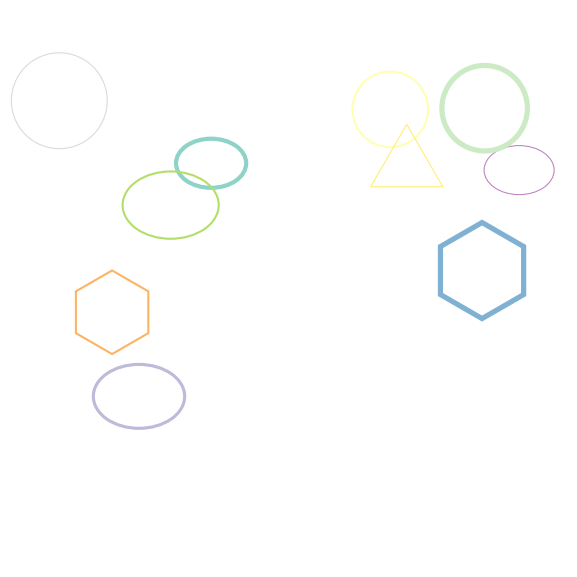[{"shape": "oval", "thickness": 2, "radius": 0.3, "center": [0.366, 0.716]}, {"shape": "circle", "thickness": 1, "radius": 0.33, "center": [0.676, 0.81]}, {"shape": "oval", "thickness": 1.5, "radius": 0.4, "center": [0.241, 0.313]}, {"shape": "hexagon", "thickness": 2.5, "radius": 0.42, "center": [0.835, 0.531]}, {"shape": "hexagon", "thickness": 1, "radius": 0.36, "center": [0.194, 0.458]}, {"shape": "oval", "thickness": 1, "radius": 0.42, "center": [0.296, 0.644]}, {"shape": "circle", "thickness": 0.5, "radius": 0.42, "center": [0.103, 0.825]}, {"shape": "oval", "thickness": 0.5, "radius": 0.3, "center": [0.899, 0.705]}, {"shape": "circle", "thickness": 2.5, "radius": 0.37, "center": [0.839, 0.812]}, {"shape": "triangle", "thickness": 0.5, "radius": 0.36, "center": [0.704, 0.712]}]